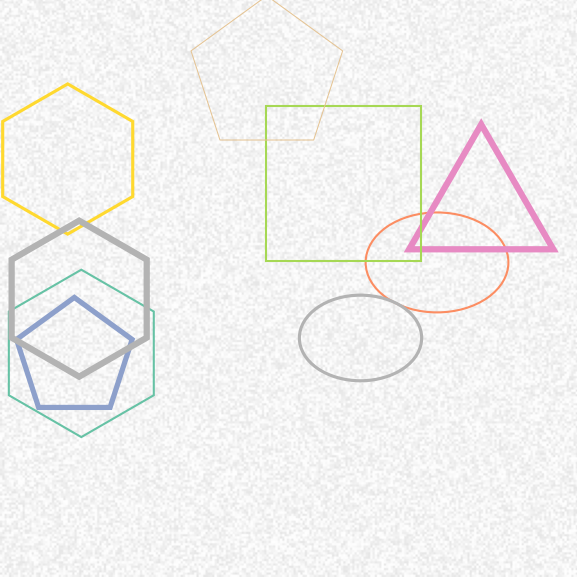[{"shape": "hexagon", "thickness": 1, "radius": 0.72, "center": [0.141, 0.387]}, {"shape": "oval", "thickness": 1, "radius": 0.62, "center": [0.757, 0.545]}, {"shape": "pentagon", "thickness": 2.5, "radius": 0.53, "center": [0.129, 0.379]}, {"shape": "triangle", "thickness": 3, "radius": 0.72, "center": [0.833, 0.64]}, {"shape": "square", "thickness": 1, "radius": 0.67, "center": [0.595, 0.681]}, {"shape": "hexagon", "thickness": 1.5, "radius": 0.65, "center": [0.117, 0.724]}, {"shape": "pentagon", "thickness": 0.5, "radius": 0.69, "center": [0.462, 0.868]}, {"shape": "hexagon", "thickness": 3, "radius": 0.68, "center": [0.137, 0.482]}, {"shape": "oval", "thickness": 1.5, "radius": 0.53, "center": [0.624, 0.414]}]